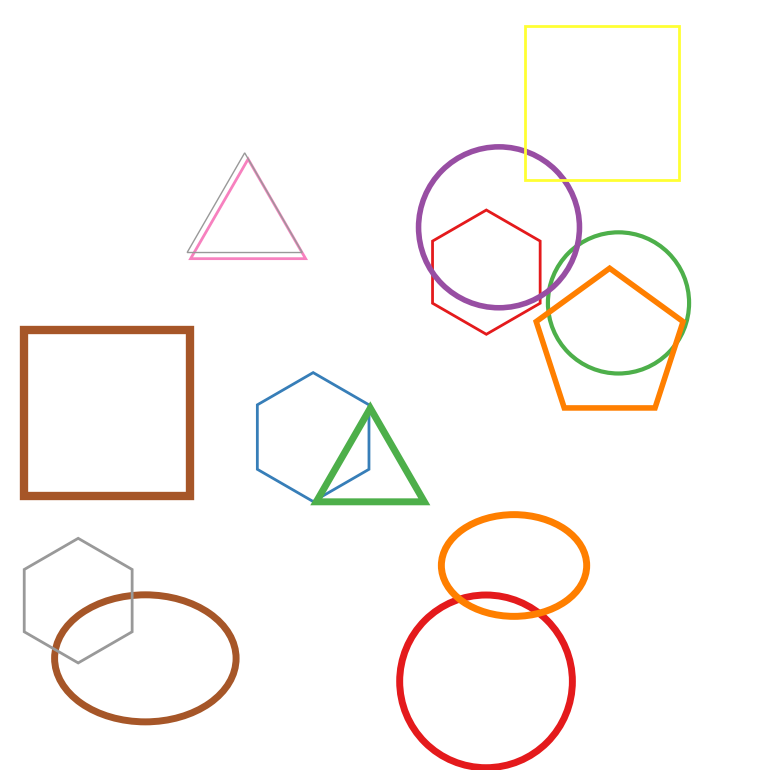[{"shape": "hexagon", "thickness": 1, "radius": 0.4, "center": [0.632, 0.647]}, {"shape": "circle", "thickness": 2.5, "radius": 0.56, "center": [0.631, 0.115]}, {"shape": "hexagon", "thickness": 1, "radius": 0.42, "center": [0.407, 0.432]}, {"shape": "circle", "thickness": 1.5, "radius": 0.46, "center": [0.803, 0.607]}, {"shape": "triangle", "thickness": 2.5, "radius": 0.41, "center": [0.481, 0.389]}, {"shape": "circle", "thickness": 2, "radius": 0.52, "center": [0.648, 0.705]}, {"shape": "pentagon", "thickness": 2, "radius": 0.5, "center": [0.792, 0.551]}, {"shape": "oval", "thickness": 2.5, "radius": 0.47, "center": [0.668, 0.266]}, {"shape": "square", "thickness": 1, "radius": 0.5, "center": [0.782, 0.866]}, {"shape": "square", "thickness": 3, "radius": 0.54, "center": [0.139, 0.464]}, {"shape": "oval", "thickness": 2.5, "radius": 0.59, "center": [0.189, 0.145]}, {"shape": "triangle", "thickness": 1, "radius": 0.43, "center": [0.322, 0.707]}, {"shape": "hexagon", "thickness": 1, "radius": 0.4, "center": [0.102, 0.22]}, {"shape": "triangle", "thickness": 0.5, "radius": 0.43, "center": [0.318, 0.715]}]